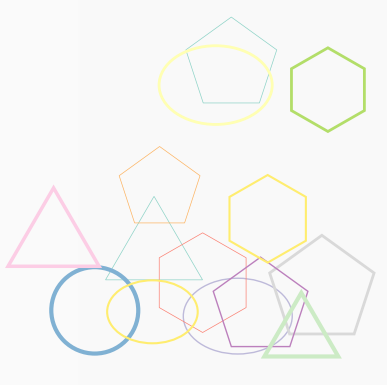[{"shape": "triangle", "thickness": 0.5, "radius": 0.72, "center": [0.398, 0.345]}, {"shape": "pentagon", "thickness": 0.5, "radius": 0.62, "center": [0.597, 0.832]}, {"shape": "oval", "thickness": 2, "radius": 0.73, "center": [0.556, 0.779]}, {"shape": "oval", "thickness": 1, "radius": 0.7, "center": [0.614, 0.179]}, {"shape": "hexagon", "thickness": 0.5, "radius": 0.65, "center": [0.523, 0.266]}, {"shape": "circle", "thickness": 3, "radius": 0.56, "center": [0.245, 0.194]}, {"shape": "pentagon", "thickness": 0.5, "radius": 0.55, "center": [0.412, 0.51]}, {"shape": "hexagon", "thickness": 2, "radius": 0.54, "center": [0.846, 0.767]}, {"shape": "triangle", "thickness": 2.5, "radius": 0.68, "center": [0.138, 0.376]}, {"shape": "pentagon", "thickness": 2, "radius": 0.71, "center": [0.831, 0.247]}, {"shape": "pentagon", "thickness": 1, "radius": 0.64, "center": [0.672, 0.204]}, {"shape": "triangle", "thickness": 3, "radius": 0.55, "center": [0.778, 0.129]}, {"shape": "oval", "thickness": 1.5, "radius": 0.58, "center": [0.393, 0.19]}, {"shape": "hexagon", "thickness": 1.5, "radius": 0.57, "center": [0.691, 0.432]}]